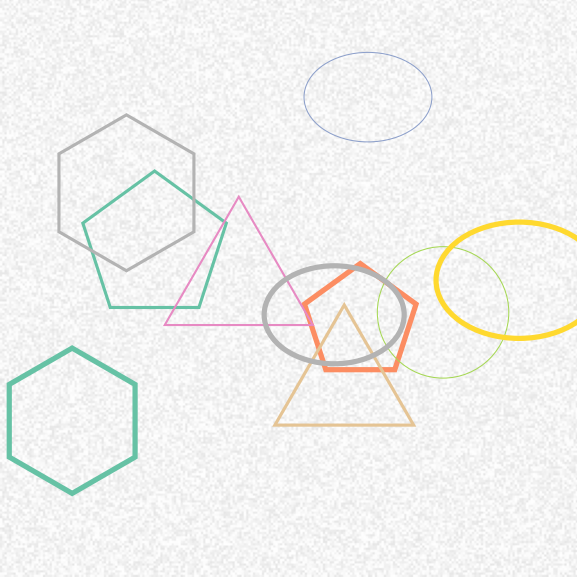[{"shape": "hexagon", "thickness": 2.5, "radius": 0.63, "center": [0.125, 0.271]}, {"shape": "pentagon", "thickness": 1.5, "radius": 0.65, "center": [0.268, 0.572]}, {"shape": "pentagon", "thickness": 2.5, "radius": 0.51, "center": [0.624, 0.441]}, {"shape": "oval", "thickness": 0.5, "radius": 0.55, "center": [0.637, 0.831]}, {"shape": "triangle", "thickness": 1, "radius": 0.74, "center": [0.413, 0.51]}, {"shape": "circle", "thickness": 0.5, "radius": 0.57, "center": [0.767, 0.458]}, {"shape": "oval", "thickness": 2.5, "radius": 0.72, "center": [0.899, 0.514]}, {"shape": "triangle", "thickness": 1.5, "radius": 0.69, "center": [0.596, 0.332]}, {"shape": "hexagon", "thickness": 1.5, "radius": 0.67, "center": [0.219, 0.665]}, {"shape": "oval", "thickness": 2.5, "radius": 0.61, "center": [0.579, 0.454]}]